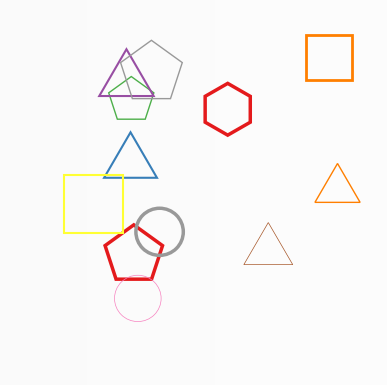[{"shape": "pentagon", "thickness": 2.5, "radius": 0.39, "center": [0.345, 0.338]}, {"shape": "hexagon", "thickness": 2.5, "radius": 0.34, "center": [0.588, 0.716]}, {"shape": "triangle", "thickness": 1.5, "radius": 0.39, "center": [0.337, 0.578]}, {"shape": "pentagon", "thickness": 1, "radius": 0.31, "center": [0.339, 0.74]}, {"shape": "triangle", "thickness": 1.5, "radius": 0.41, "center": [0.326, 0.791]}, {"shape": "triangle", "thickness": 1, "radius": 0.34, "center": [0.871, 0.508]}, {"shape": "square", "thickness": 2, "radius": 0.29, "center": [0.849, 0.851]}, {"shape": "square", "thickness": 1.5, "radius": 0.38, "center": [0.242, 0.47]}, {"shape": "triangle", "thickness": 0.5, "radius": 0.36, "center": [0.692, 0.349]}, {"shape": "circle", "thickness": 0.5, "radius": 0.3, "center": [0.356, 0.225]}, {"shape": "pentagon", "thickness": 1, "radius": 0.42, "center": [0.391, 0.812]}, {"shape": "circle", "thickness": 2.5, "radius": 0.31, "center": [0.412, 0.398]}]